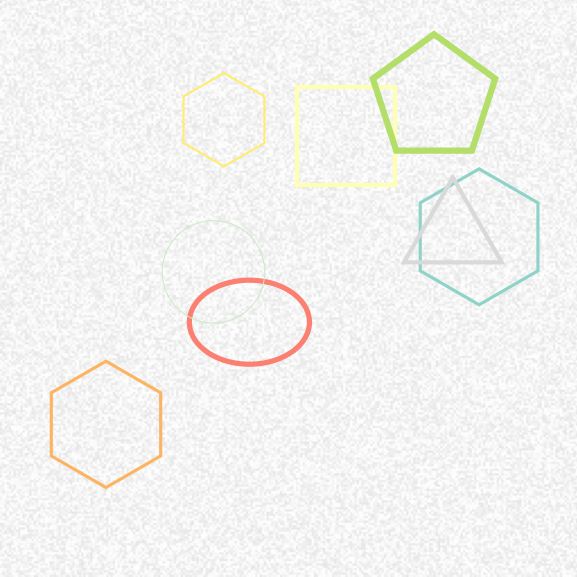[{"shape": "hexagon", "thickness": 1.5, "radius": 0.59, "center": [0.83, 0.589]}, {"shape": "square", "thickness": 2, "radius": 0.43, "center": [0.599, 0.763]}, {"shape": "oval", "thickness": 2.5, "radius": 0.52, "center": [0.432, 0.441]}, {"shape": "hexagon", "thickness": 1.5, "radius": 0.55, "center": [0.184, 0.264]}, {"shape": "pentagon", "thickness": 3, "radius": 0.56, "center": [0.752, 0.828]}, {"shape": "triangle", "thickness": 2, "radius": 0.49, "center": [0.784, 0.594]}, {"shape": "circle", "thickness": 0.5, "radius": 0.44, "center": [0.37, 0.528]}, {"shape": "hexagon", "thickness": 1, "radius": 0.4, "center": [0.388, 0.792]}]